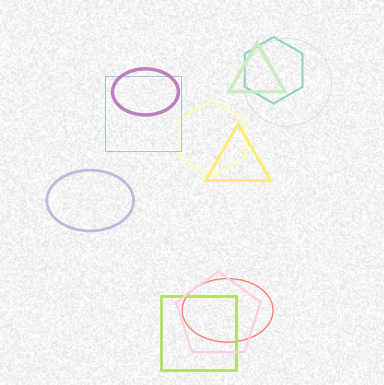[{"shape": "hexagon", "thickness": 1.5, "radius": 0.43, "center": [0.711, 0.817]}, {"shape": "hexagon", "thickness": 1.5, "radius": 0.5, "center": [0.552, 0.641]}, {"shape": "oval", "thickness": 2, "radius": 0.56, "center": [0.234, 0.479]}, {"shape": "oval", "thickness": 1, "radius": 0.59, "center": [0.591, 0.194]}, {"shape": "square", "thickness": 0.5, "radius": 0.49, "center": [0.372, 0.706]}, {"shape": "square", "thickness": 2, "radius": 0.48, "center": [0.516, 0.136]}, {"shape": "pentagon", "thickness": 1.5, "radius": 0.58, "center": [0.567, 0.179]}, {"shape": "circle", "thickness": 0.5, "radius": 0.57, "center": [0.747, 0.786]}, {"shape": "oval", "thickness": 2.5, "radius": 0.43, "center": [0.378, 0.761]}, {"shape": "triangle", "thickness": 2.5, "radius": 0.42, "center": [0.668, 0.804]}, {"shape": "triangle", "thickness": 2, "radius": 0.49, "center": [0.619, 0.58]}]